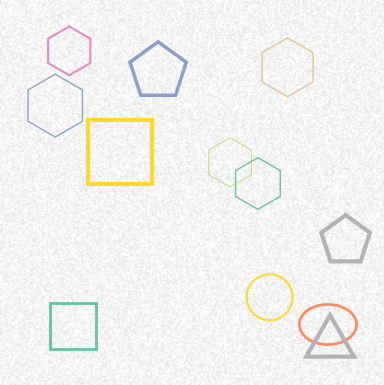[{"shape": "hexagon", "thickness": 1, "radius": 0.34, "center": [0.67, 0.523]}, {"shape": "square", "thickness": 2, "radius": 0.3, "center": [0.191, 0.154]}, {"shape": "oval", "thickness": 2, "radius": 0.37, "center": [0.852, 0.157]}, {"shape": "pentagon", "thickness": 2.5, "radius": 0.38, "center": [0.411, 0.815]}, {"shape": "hexagon", "thickness": 1, "radius": 0.41, "center": [0.143, 0.726]}, {"shape": "hexagon", "thickness": 1.5, "radius": 0.32, "center": [0.18, 0.868]}, {"shape": "hexagon", "thickness": 0.5, "radius": 0.32, "center": [0.598, 0.578]}, {"shape": "square", "thickness": 3, "radius": 0.42, "center": [0.312, 0.605]}, {"shape": "circle", "thickness": 1.5, "radius": 0.3, "center": [0.7, 0.228]}, {"shape": "hexagon", "thickness": 1, "radius": 0.38, "center": [0.747, 0.825]}, {"shape": "triangle", "thickness": 3, "radius": 0.36, "center": [0.857, 0.11]}, {"shape": "pentagon", "thickness": 3, "radius": 0.33, "center": [0.898, 0.375]}]